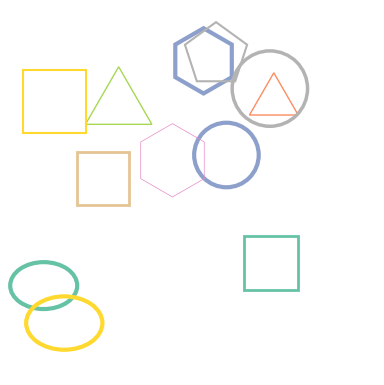[{"shape": "square", "thickness": 2, "radius": 0.35, "center": [0.705, 0.318]}, {"shape": "oval", "thickness": 3, "radius": 0.44, "center": [0.114, 0.258]}, {"shape": "triangle", "thickness": 1, "radius": 0.37, "center": [0.711, 0.738]}, {"shape": "hexagon", "thickness": 3, "radius": 0.42, "center": [0.529, 0.842]}, {"shape": "circle", "thickness": 3, "radius": 0.42, "center": [0.588, 0.597]}, {"shape": "hexagon", "thickness": 0.5, "radius": 0.48, "center": [0.448, 0.584]}, {"shape": "triangle", "thickness": 1, "radius": 0.5, "center": [0.308, 0.727]}, {"shape": "square", "thickness": 1.5, "radius": 0.41, "center": [0.14, 0.735]}, {"shape": "oval", "thickness": 3, "radius": 0.5, "center": [0.167, 0.161]}, {"shape": "square", "thickness": 2, "radius": 0.34, "center": [0.268, 0.536]}, {"shape": "circle", "thickness": 2.5, "radius": 0.49, "center": [0.701, 0.77]}, {"shape": "pentagon", "thickness": 1.5, "radius": 0.42, "center": [0.561, 0.858]}]